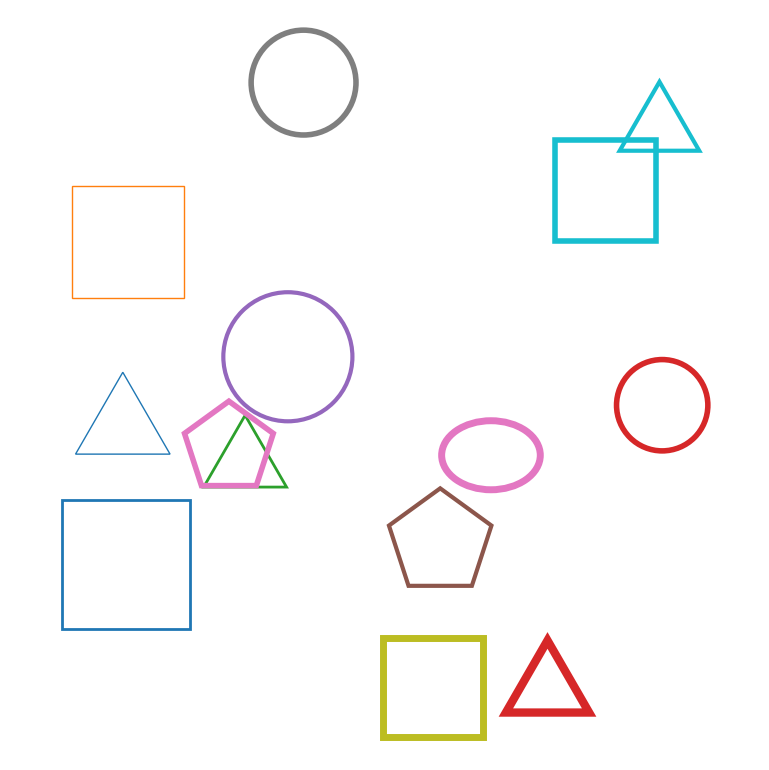[{"shape": "square", "thickness": 1, "radius": 0.42, "center": [0.163, 0.267]}, {"shape": "triangle", "thickness": 0.5, "radius": 0.35, "center": [0.159, 0.446]}, {"shape": "square", "thickness": 0.5, "radius": 0.36, "center": [0.167, 0.686]}, {"shape": "triangle", "thickness": 1, "radius": 0.31, "center": [0.318, 0.399]}, {"shape": "triangle", "thickness": 3, "radius": 0.31, "center": [0.711, 0.106]}, {"shape": "circle", "thickness": 2, "radius": 0.3, "center": [0.86, 0.474]}, {"shape": "circle", "thickness": 1.5, "radius": 0.42, "center": [0.374, 0.537]}, {"shape": "pentagon", "thickness": 1.5, "radius": 0.35, "center": [0.572, 0.296]}, {"shape": "oval", "thickness": 2.5, "radius": 0.32, "center": [0.638, 0.409]}, {"shape": "pentagon", "thickness": 2, "radius": 0.3, "center": [0.297, 0.418]}, {"shape": "circle", "thickness": 2, "radius": 0.34, "center": [0.394, 0.893]}, {"shape": "square", "thickness": 2.5, "radius": 0.32, "center": [0.562, 0.107]}, {"shape": "square", "thickness": 2, "radius": 0.33, "center": [0.786, 0.753]}, {"shape": "triangle", "thickness": 1.5, "radius": 0.3, "center": [0.856, 0.834]}]